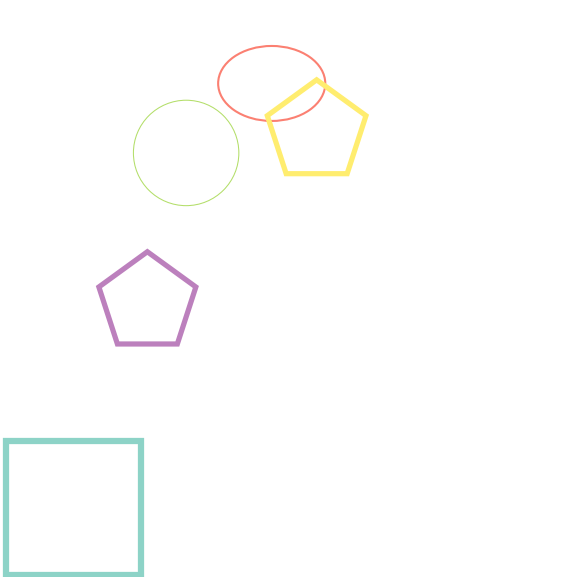[{"shape": "square", "thickness": 3, "radius": 0.58, "center": [0.127, 0.12]}, {"shape": "oval", "thickness": 1, "radius": 0.46, "center": [0.47, 0.855]}, {"shape": "circle", "thickness": 0.5, "radius": 0.46, "center": [0.322, 0.734]}, {"shape": "pentagon", "thickness": 2.5, "radius": 0.44, "center": [0.255, 0.475]}, {"shape": "pentagon", "thickness": 2.5, "radius": 0.45, "center": [0.548, 0.771]}]